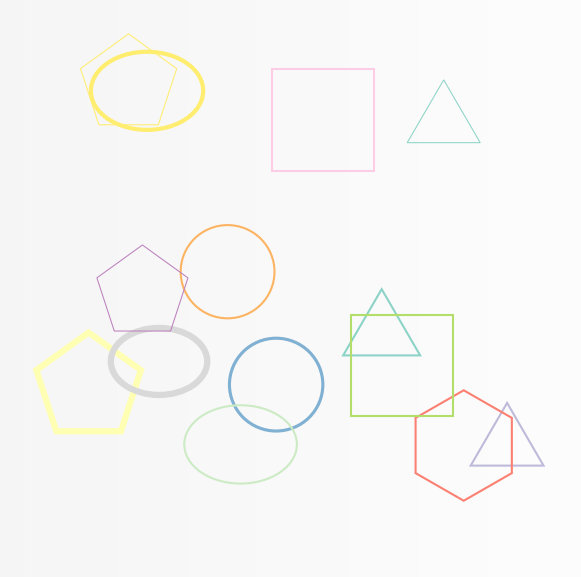[{"shape": "triangle", "thickness": 1, "radius": 0.38, "center": [0.657, 0.422]}, {"shape": "triangle", "thickness": 0.5, "radius": 0.36, "center": [0.763, 0.788]}, {"shape": "pentagon", "thickness": 3, "radius": 0.47, "center": [0.152, 0.329]}, {"shape": "triangle", "thickness": 1, "radius": 0.36, "center": [0.872, 0.229]}, {"shape": "hexagon", "thickness": 1, "radius": 0.48, "center": [0.798, 0.228]}, {"shape": "circle", "thickness": 1.5, "radius": 0.4, "center": [0.475, 0.333]}, {"shape": "circle", "thickness": 1, "radius": 0.4, "center": [0.392, 0.529]}, {"shape": "square", "thickness": 1, "radius": 0.44, "center": [0.691, 0.366]}, {"shape": "square", "thickness": 1, "radius": 0.44, "center": [0.555, 0.791]}, {"shape": "oval", "thickness": 3, "radius": 0.41, "center": [0.274, 0.373]}, {"shape": "pentagon", "thickness": 0.5, "radius": 0.41, "center": [0.245, 0.493]}, {"shape": "oval", "thickness": 1, "radius": 0.48, "center": [0.414, 0.23]}, {"shape": "pentagon", "thickness": 0.5, "radius": 0.44, "center": [0.221, 0.853]}, {"shape": "oval", "thickness": 2, "radius": 0.48, "center": [0.253, 0.842]}]